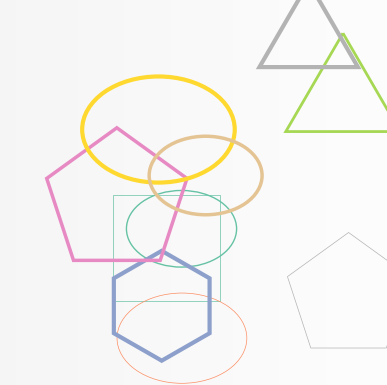[{"shape": "square", "thickness": 0.5, "radius": 0.69, "center": [0.429, 0.355]}, {"shape": "oval", "thickness": 1, "radius": 0.71, "center": [0.468, 0.406]}, {"shape": "oval", "thickness": 0.5, "radius": 0.84, "center": [0.47, 0.122]}, {"shape": "hexagon", "thickness": 3, "radius": 0.71, "center": [0.417, 0.206]}, {"shape": "pentagon", "thickness": 2.5, "radius": 0.95, "center": [0.302, 0.478]}, {"shape": "triangle", "thickness": 2, "radius": 0.85, "center": [0.885, 0.743]}, {"shape": "oval", "thickness": 3, "radius": 0.98, "center": [0.409, 0.664]}, {"shape": "oval", "thickness": 2.5, "radius": 0.73, "center": [0.531, 0.544]}, {"shape": "pentagon", "thickness": 0.5, "radius": 0.83, "center": [0.9, 0.23]}, {"shape": "triangle", "thickness": 3, "radius": 0.73, "center": [0.797, 0.899]}]